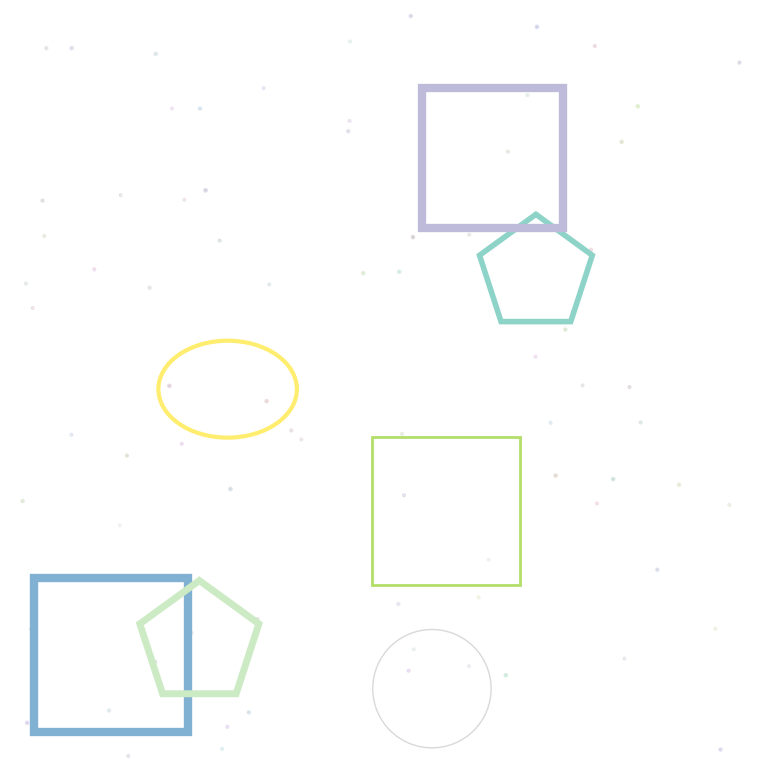[{"shape": "pentagon", "thickness": 2, "radius": 0.39, "center": [0.696, 0.645]}, {"shape": "square", "thickness": 3, "radius": 0.46, "center": [0.64, 0.795]}, {"shape": "square", "thickness": 3, "radius": 0.5, "center": [0.145, 0.149]}, {"shape": "square", "thickness": 1, "radius": 0.48, "center": [0.579, 0.336]}, {"shape": "circle", "thickness": 0.5, "radius": 0.38, "center": [0.561, 0.106]}, {"shape": "pentagon", "thickness": 2.5, "radius": 0.41, "center": [0.259, 0.165]}, {"shape": "oval", "thickness": 1.5, "radius": 0.45, "center": [0.296, 0.495]}]